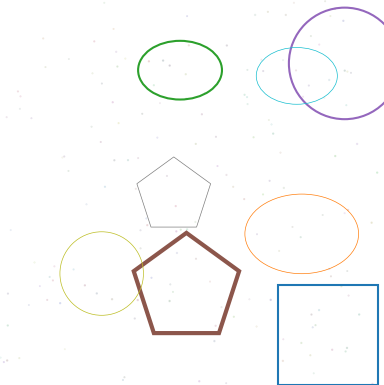[{"shape": "square", "thickness": 1.5, "radius": 0.65, "center": [0.852, 0.13]}, {"shape": "oval", "thickness": 0.5, "radius": 0.74, "center": [0.784, 0.392]}, {"shape": "oval", "thickness": 1.5, "radius": 0.54, "center": [0.468, 0.818]}, {"shape": "circle", "thickness": 1.5, "radius": 0.72, "center": [0.895, 0.835]}, {"shape": "pentagon", "thickness": 3, "radius": 0.72, "center": [0.484, 0.251]}, {"shape": "pentagon", "thickness": 0.5, "radius": 0.5, "center": [0.451, 0.492]}, {"shape": "circle", "thickness": 0.5, "radius": 0.54, "center": [0.264, 0.29]}, {"shape": "oval", "thickness": 0.5, "radius": 0.53, "center": [0.771, 0.803]}]